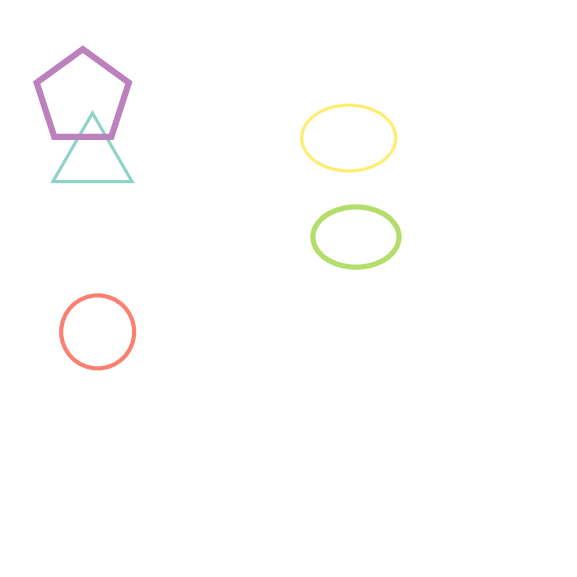[{"shape": "triangle", "thickness": 1.5, "radius": 0.4, "center": [0.16, 0.724]}, {"shape": "circle", "thickness": 2, "radius": 0.32, "center": [0.169, 0.424]}, {"shape": "oval", "thickness": 2.5, "radius": 0.37, "center": [0.616, 0.589]}, {"shape": "pentagon", "thickness": 3, "radius": 0.42, "center": [0.143, 0.83]}, {"shape": "oval", "thickness": 1.5, "radius": 0.41, "center": [0.604, 0.76]}]